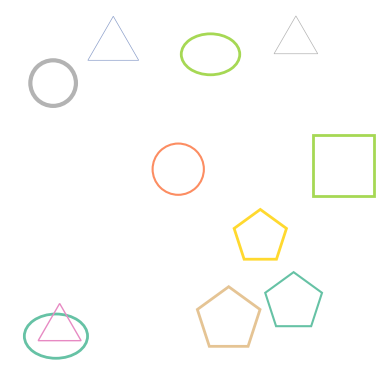[{"shape": "pentagon", "thickness": 1.5, "radius": 0.39, "center": [0.763, 0.216]}, {"shape": "oval", "thickness": 2, "radius": 0.41, "center": [0.145, 0.127]}, {"shape": "circle", "thickness": 1.5, "radius": 0.33, "center": [0.463, 0.561]}, {"shape": "triangle", "thickness": 0.5, "radius": 0.38, "center": [0.294, 0.882]}, {"shape": "triangle", "thickness": 1, "radius": 0.32, "center": [0.155, 0.147]}, {"shape": "square", "thickness": 2, "radius": 0.39, "center": [0.892, 0.57]}, {"shape": "oval", "thickness": 2, "radius": 0.38, "center": [0.547, 0.859]}, {"shape": "pentagon", "thickness": 2, "radius": 0.36, "center": [0.676, 0.385]}, {"shape": "pentagon", "thickness": 2, "radius": 0.43, "center": [0.594, 0.17]}, {"shape": "triangle", "thickness": 0.5, "radius": 0.33, "center": [0.769, 0.893]}, {"shape": "circle", "thickness": 3, "radius": 0.3, "center": [0.138, 0.784]}]